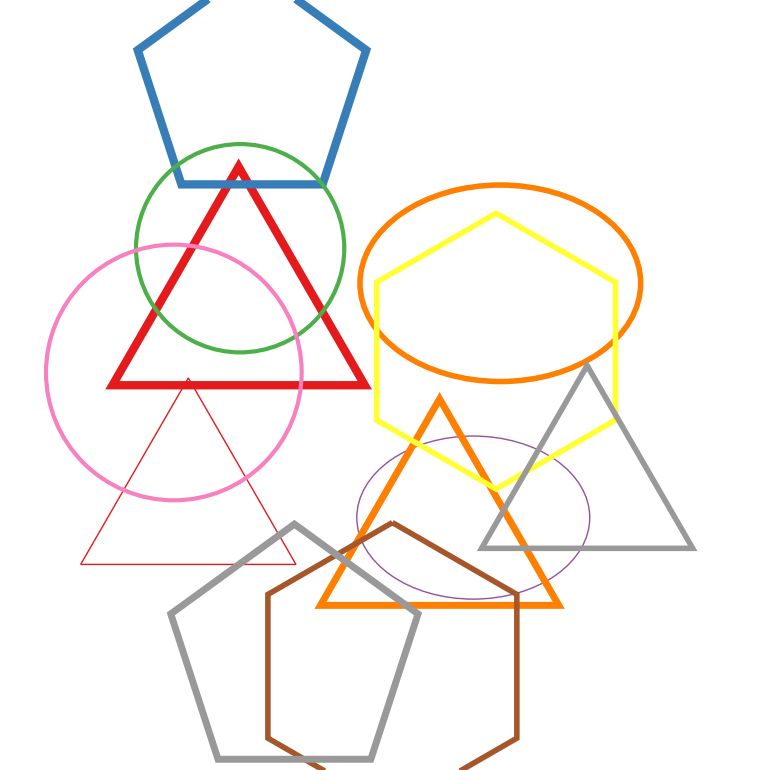[{"shape": "triangle", "thickness": 0.5, "radius": 0.81, "center": [0.245, 0.348]}, {"shape": "triangle", "thickness": 3, "radius": 0.95, "center": [0.31, 0.594]}, {"shape": "pentagon", "thickness": 3, "radius": 0.78, "center": [0.327, 0.887]}, {"shape": "circle", "thickness": 1.5, "radius": 0.68, "center": [0.312, 0.678]}, {"shape": "oval", "thickness": 0.5, "radius": 0.76, "center": [0.615, 0.328]}, {"shape": "triangle", "thickness": 2.5, "radius": 0.89, "center": [0.571, 0.303]}, {"shape": "oval", "thickness": 2, "radius": 0.91, "center": [0.65, 0.632]}, {"shape": "hexagon", "thickness": 2, "radius": 0.9, "center": [0.644, 0.544]}, {"shape": "hexagon", "thickness": 2, "radius": 0.93, "center": [0.51, 0.135]}, {"shape": "circle", "thickness": 1.5, "radius": 0.83, "center": [0.226, 0.516]}, {"shape": "pentagon", "thickness": 2.5, "radius": 0.84, "center": [0.382, 0.151]}, {"shape": "triangle", "thickness": 2, "radius": 0.79, "center": [0.763, 0.367]}]